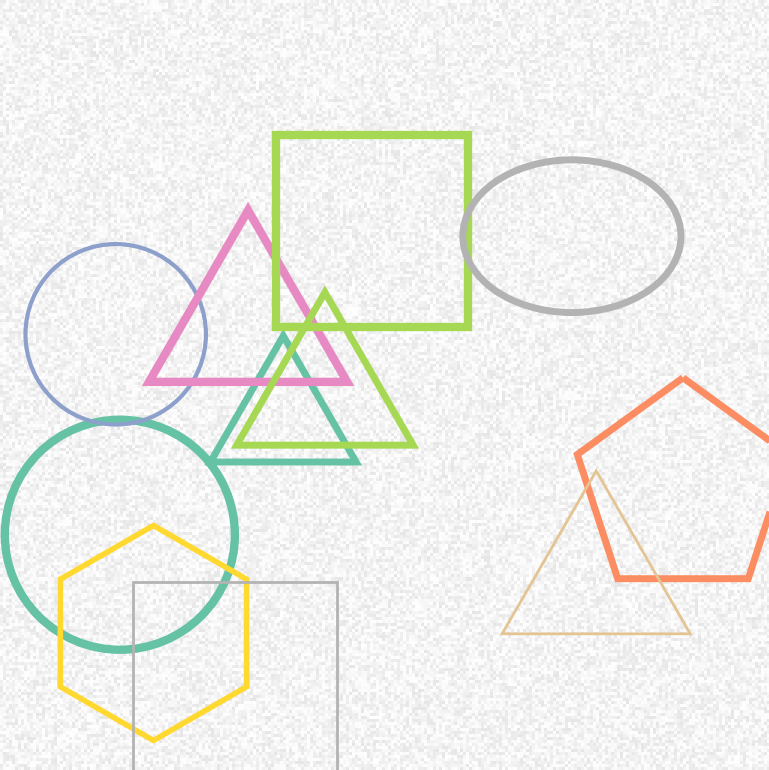[{"shape": "triangle", "thickness": 2.5, "radius": 0.55, "center": [0.368, 0.455]}, {"shape": "circle", "thickness": 3, "radius": 0.75, "center": [0.156, 0.306]}, {"shape": "pentagon", "thickness": 2.5, "radius": 0.72, "center": [0.887, 0.365]}, {"shape": "circle", "thickness": 1.5, "radius": 0.59, "center": [0.15, 0.566]}, {"shape": "triangle", "thickness": 3, "radius": 0.74, "center": [0.322, 0.578]}, {"shape": "triangle", "thickness": 2.5, "radius": 0.66, "center": [0.422, 0.488]}, {"shape": "square", "thickness": 3, "radius": 0.62, "center": [0.483, 0.7]}, {"shape": "hexagon", "thickness": 2, "radius": 0.7, "center": [0.199, 0.178]}, {"shape": "triangle", "thickness": 1, "radius": 0.71, "center": [0.774, 0.247]}, {"shape": "oval", "thickness": 2.5, "radius": 0.71, "center": [0.743, 0.693]}, {"shape": "square", "thickness": 1, "radius": 0.66, "center": [0.305, 0.112]}]